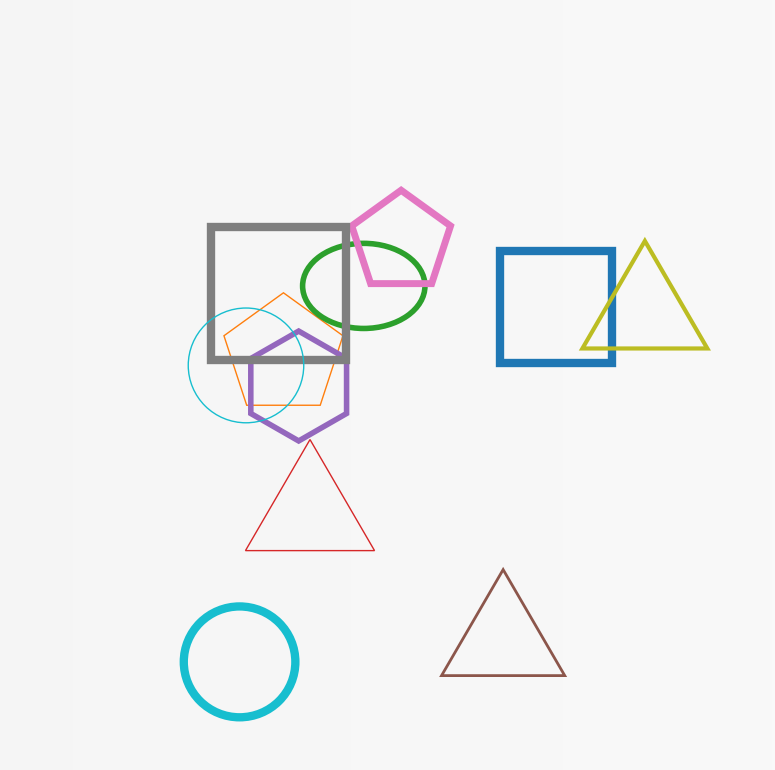[{"shape": "square", "thickness": 3, "radius": 0.36, "center": [0.717, 0.601]}, {"shape": "pentagon", "thickness": 0.5, "radius": 0.4, "center": [0.366, 0.539]}, {"shape": "oval", "thickness": 2, "radius": 0.39, "center": [0.469, 0.629]}, {"shape": "triangle", "thickness": 0.5, "radius": 0.48, "center": [0.4, 0.333]}, {"shape": "hexagon", "thickness": 2, "radius": 0.36, "center": [0.385, 0.499]}, {"shape": "triangle", "thickness": 1, "radius": 0.46, "center": [0.649, 0.168]}, {"shape": "pentagon", "thickness": 2.5, "radius": 0.34, "center": [0.518, 0.686]}, {"shape": "square", "thickness": 3, "radius": 0.43, "center": [0.359, 0.619]}, {"shape": "triangle", "thickness": 1.5, "radius": 0.47, "center": [0.832, 0.594]}, {"shape": "circle", "thickness": 3, "radius": 0.36, "center": [0.309, 0.14]}, {"shape": "circle", "thickness": 0.5, "radius": 0.37, "center": [0.317, 0.525]}]